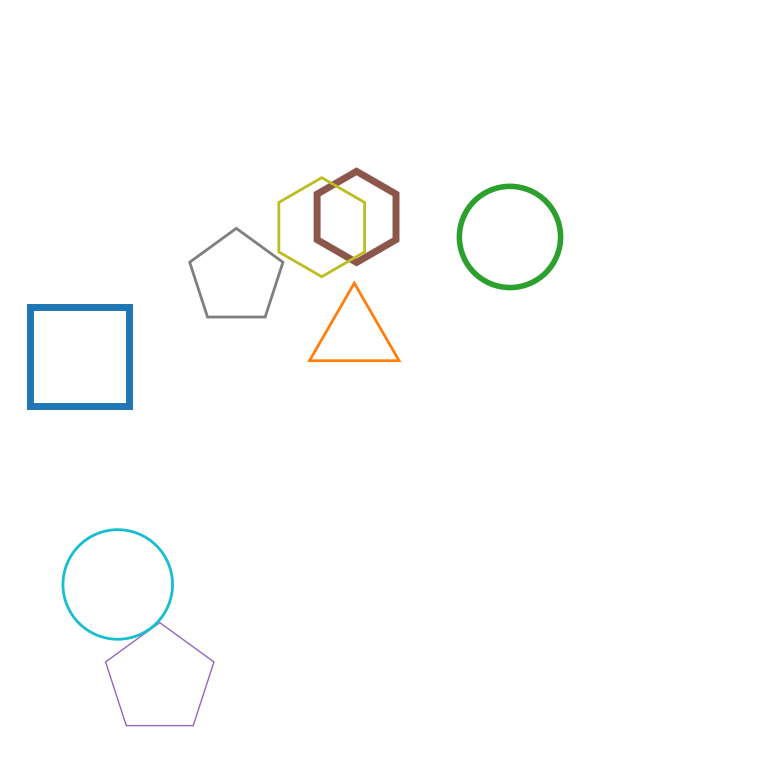[{"shape": "square", "thickness": 2.5, "radius": 0.32, "center": [0.104, 0.537]}, {"shape": "triangle", "thickness": 1, "radius": 0.34, "center": [0.46, 0.565]}, {"shape": "circle", "thickness": 2, "radius": 0.33, "center": [0.662, 0.692]}, {"shape": "pentagon", "thickness": 0.5, "radius": 0.37, "center": [0.207, 0.117]}, {"shape": "hexagon", "thickness": 2.5, "radius": 0.3, "center": [0.463, 0.718]}, {"shape": "pentagon", "thickness": 1, "radius": 0.32, "center": [0.307, 0.64]}, {"shape": "hexagon", "thickness": 1, "radius": 0.32, "center": [0.418, 0.705]}, {"shape": "circle", "thickness": 1, "radius": 0.36, "center": [0.153, 0.241]}]